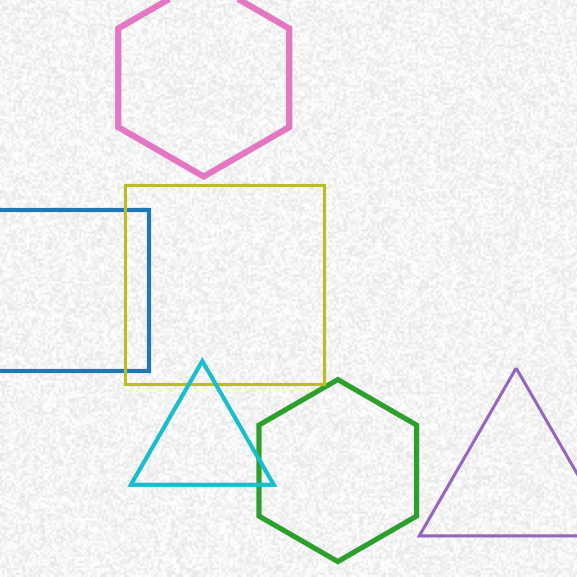[{"shape": "square", "thickness": 2, "radius": 0.7, "center": [0.118, 0.496]}, {"shape": "hexagon", "thickness": 2.5, "radius": 0.79, "center": [0.585, 0.184]}, {"shape": "triangle", "thickness": 1.5, "radius": 0.97, "center": [0.894, 0.168]}, {"shape": "hexagon", "thickness": 3, "radius": 0.85, "center": [0.353, 0.864]}, {"shape": "square", "thickness": 1.5, "radius": 0.86, "center": [0.389, 0.507]}, {"shape": "triangle", "thickness": 2, "radius": 0.71, "center": [0.35, 0.231]}]